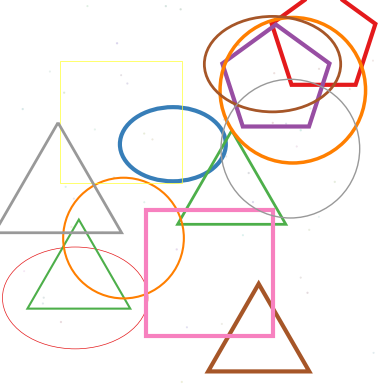[{"shape": "pentagon", "thickness": 3, "radius": 0.71, "center": [0.84, 0.894]}, {"shape": "oval", "thickness": 0.5, "radius": 0.94, "center": [0.195, 0.226]}, {"shape": "oval", "thickness": 3, "radius": 0.69, "center": [0.449, 0.625]}, {"shape": "triangle", "thickness": 1.5, "radius": 0.77, "center": [0.205, 0.275]}, {"shape": "triangle", "thickness": 2, "radius": 0.81, "center": [0.602, 0.499]}, {"shape": "pentagon", "thickness": 3, "radius": 0.73, "center": [0.717, 0.79]}, {"shape": "circle", "thickness": 1.5, "radius": 0.78, "center": [0.321, 0.382]}, {"shape": "circle", "thickness": 2.5, "radius": 0.94, "center": [0.761, 0.766]}, {"shape": "square", "thickness": 0.5, "radius": 0.79, "center": [0.314, 0.683]}, {"shape": "oval", "thickness": 2, "radius": 0.89, "center": [0.708, 0.833]}, {"shape": "triangle", "thickness": 3, "radius": 0.76, "center": [0.672, 0.111]}, {"shape": "square", "thickness": 3, "radius": 0.82, "center": [0.544, 0.291]}, {"shape": "circle", "thickness": 1, "radius": 0.9, "center": [0.754, 0.614]}, {"shape": "triangle", "thickness": 2, "radius": 0.95, "center": [0.151, 0.491]}]